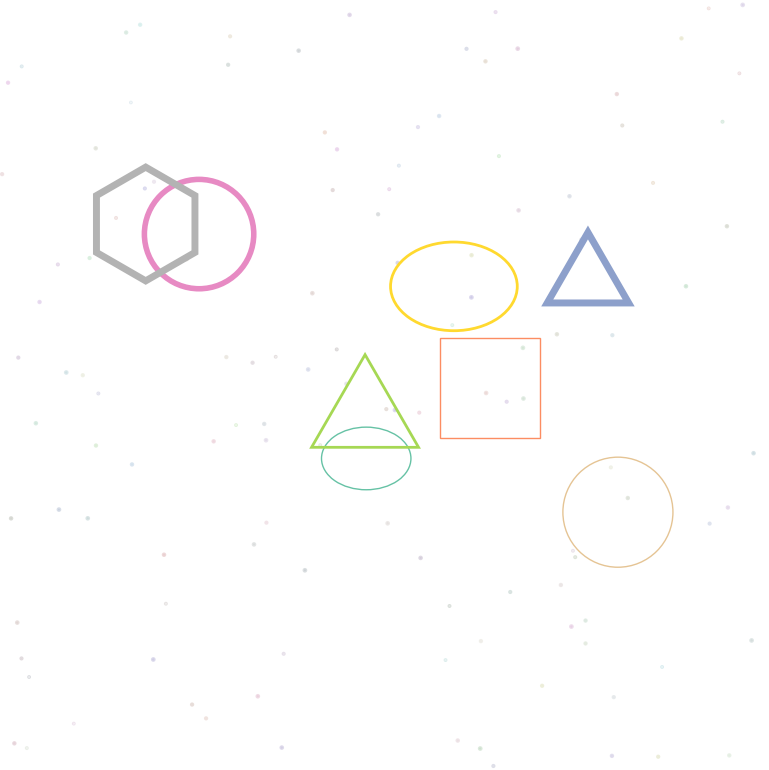[{"shape": "oval", "thickness": 0.5, "radius": 0.29, "center": [0.476, 0.405]}, {"shape": "square", "thickness": 0.5, "radius": 0.33, "center": [0.636, 0.496]}, {"shape": "triangle", "thickness": 2.5, "radius": 0.31, "center": [0.764, 0.637]}, {"shape": "circle", "thickness": 2, "radius": 0.36, "center": [0.259, 0.696]}, {"shape": "triangle", "thickness": 1, "radius": 0.4, "center": [0.474, 0.459]}, {"shape": "oval", "thickness": 1, "radius": 0.41, "center": [0.589, 0.628]}, {"shape": "circle", "thickness": 0.5, "radius": 0.36, "center": [0.802, 0.335]}, {"shape": "hexagon", "thickness": 2.5, "radius": 0.37, "center": [0.189, 0.709]}]